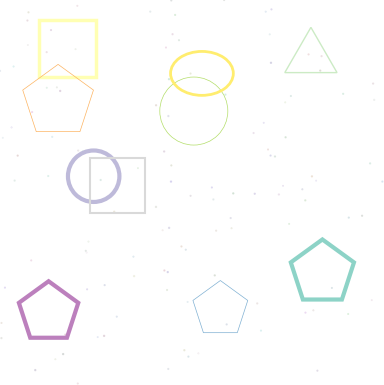[{"shape": "pentagon", "thickness": 3, "radius": 0.43, "center": [0.837, 0.292]}, {"shape": "square", "thickness": 2.5, "radius": 0.37, "center": [0.176, 0.874]}, {"shape": "circle", "thickness": 3, "radius": 0.33, "center": [0.243, 0.542]}, {"shape": "pentagon", "thickness": 0.5, "radius": 0.37, "center": [0.572, 0.196]}, {"shape": "pentagon", "thickness": 0.5, "radius": 0.48, "center": [0.151, 0.736]}, {"shape": "circle", "thickness": 0.5, "radius": 0.44, "center": [0.503, 0.712]}, {"shape": "square", "thickness": 1.5, "radius": 0.36, "center": [0.305, 0.518]}, {"shape": "pentagon", "thickness": 3, "radius": 0.41, "center": [0.126, 0.188]}, {"shape": "triangle", "thickness": 1, "radius": 0.39, "center": [0.808, 0.851]}, {"shape": "oval", "thickness": 2, "radius": 0.41, "center": [0.525, 0.809]}]